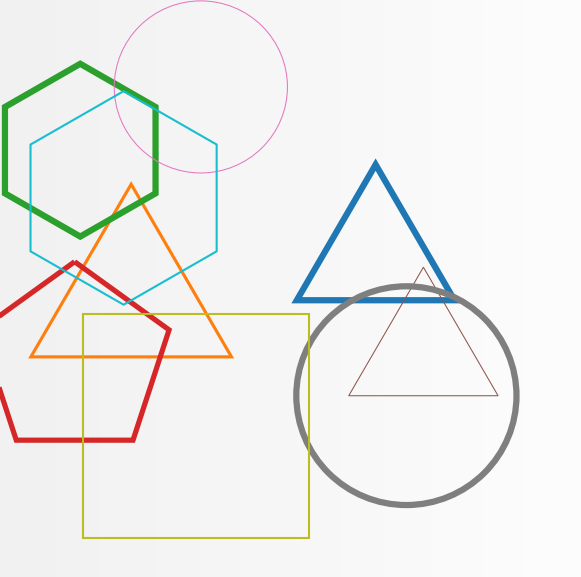[{"shape": "triangle", "thickness": 3, "radius": 0.78, "center": [0.646, 0.558]}, {"shape": "triangle", "thickness": 1.5, "radius": 1.0, "center": [0.226, 0.481]}, {"shape": "hexagon", "thickness": 3, "radius": 0.75, "center": [0.138, 0.739]}, {"shape": "pentagon", "thickness": 2.5, "radius": 0.85, "center": [0.128, 0.375]}, {"shape": "triangle", "thickness": 0.5, "radius": 0.74, "center": [0.728, 0.388]}, {"shape": "circle", "thickness": 0.5, "radius": 0.74, "center": [0.346, 0.849]}, {"shape": "circle", "thickness": 3, "radius": 0.95, "center": [0.699, 0.314]}, {"shape": "square", "thickness": 1, "radius": 0.97, "center": [0.337, 0.261]}, {"shape": "hexagon", "thickness": 1, "radius": 0.92, "center": [0.213, 0.656]}]